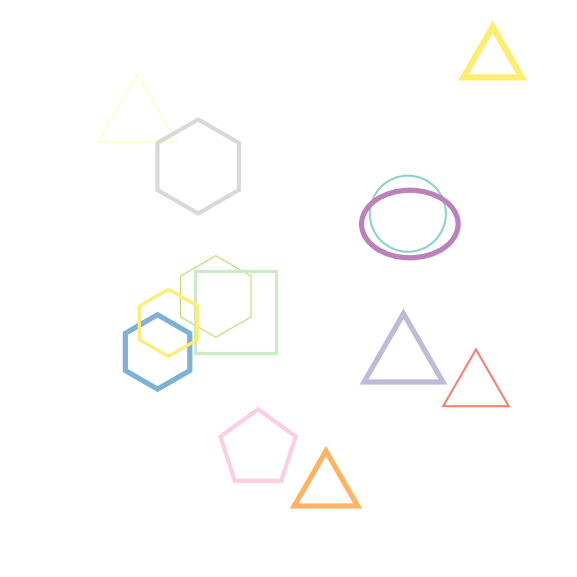[{"shape": "circle", "thickness": 1, "radius": 0.33, "center": [0.706, 0.629]}, {"shape": "triangle", "thickness": 0.5, "radius": 0.39, "center": [0.237, 0.793]}, {"shape": "triangle", "thickness": 2.5, "radius": 0.39, "center": [0.699, 0.377]}, {"shape": "triangle", "thickness": 1, "radius": 0.33, "center": [0.824, 0.329]}, {"shape": "hexagon", "thickness": 2.5, "radius": 0.32, "center": [0.273, 0.39]}, {"shape": "triangle", "thickness": 2.5, "radius": 0.32, "center": [0.564, 0.155]}, {"shape": "hexagon", "thickness": 0.5, "radius": 0.35, "center": [0.374, 0.486]}, {"shape": "pentagon", "thickness": 2, "radius": 0.34, "center": [0.447, 0.222]}, {"shape": "hexagon", "thickness": 2, "radius": 0.41, "center": [0.343, 0.711]}, {"shape": "oval", "thickness": 2.5, "radius": 0.42, "center": [0.71, 0.611]}, {"shape": "square", "thickness": 1.5, "radius": 0.35, "center": [0.407, 0.459]}, {"shape": "triangle", "thickness": 3, "radius": 0.29, "center": [0.853, 0.894]}, {"shape": "hexagon", "thickness": 1.5, "radius": 0.29, "center": [0.292, 0.44]}]